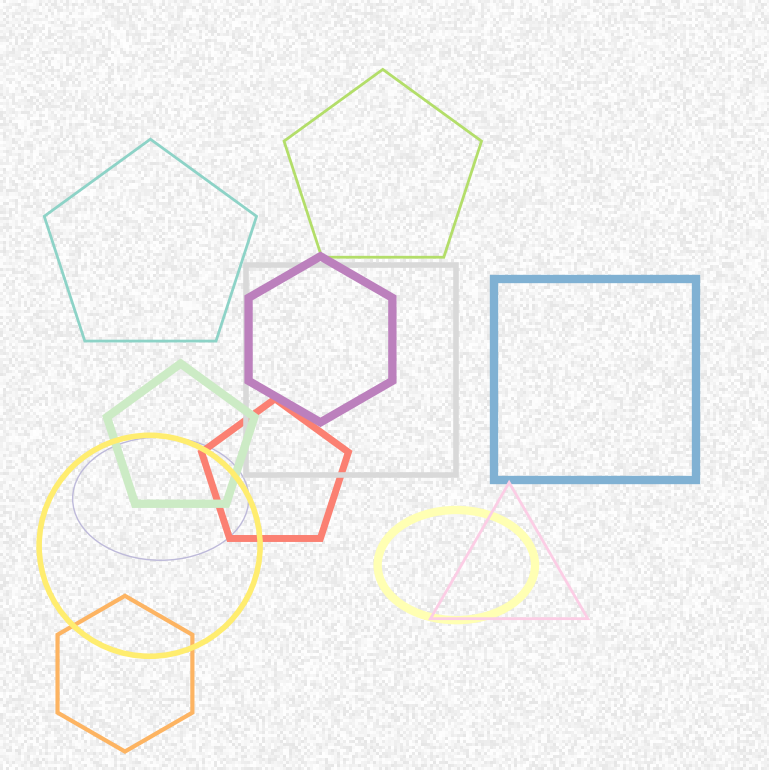[{"shape": "pentagon", "thickness": 1, "radius": 0.72, "center": [0.195, 0.674]}, {"shape": "oval", "thickness": 3, "radius": 0.51, "center": [0.593, 0.266]}, {"shape": "oval", "thickness": 0.5, "radius": 0.57, "center": [0.209, 0.352]}, {"shape": "pentagon", "thickness": 2.5, "radius": 0.5, "center": [0.357, 0.382]}, {"shape": "square", "thickness": 3, "radius": 0.66, "center": [0.773, 0.507]}, {"shape": "hexagon", "thickness": 1.5, "radius": 0.51, "center": [0.162, 0.125]}, {"shape": "pentagon", "thickness": 1, "radius": 0.67, "center": [0.497, 0.775]}, {"shape": "triangle", "thickness": 1, "radius": 0.59, "center": [0.661, 0.255]}, {"shape": "square", "thickness": 2, "radius": 0.68, "center": [0.456, 0.52]}, {"shape": "hexagon", "thickness": 3, "radius": 0.54, "center": [0.416, 0.559]}, {"shape": "pentagon", "thickness": 3, "radius": 0.5, "center": [0.235, 0.427]}, {"shape": "circle", "thickness": 2, "radius": 0.72, "center": [0.194, 0.291]}]